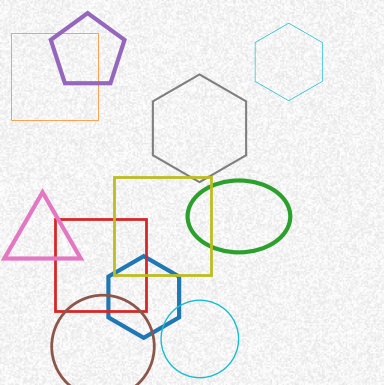[{"shape": "hexagon", "thickness": 3, "radius": 0.53, "center": [0.373, 0.229]}, {"shape": "square", "thickness": 0.5, "radius": 0.57, "center": [0.142, 0.802]}, {"shape": "oval", "thickness": 3, "radius": 0.67, "center": [0.621, 0.438]}, {"shape": "square", "thickness": 2, "radius": 0.59, "center": [0.26, 0.311]}, {"shape": "pentagon", "thickness": 3, "radius": 0.5, "center": [0.228, 0.865]}, {"shape": "circle", "thickness": 2, "radius": 0.67, "center": [0.267, 0.1]}, {"shape": "triangle", "thickness": 3, "radius": 0.57, "center": [0.111, 0.386]}, {"shape": "hexagon", "thickness": 1.5, "radius": 0.7, "center": [0.518, 0.667]}, {"shape": "square", "thickness": 2, "radius": 0.63, "center": [0.422, 0.412]}, {"shape": "hexagon", "thickness": 0.5, "radius": 0.5, "center": [0.75, 0.839]}, {"shape": "circle", "thickness": 1, "radius": 0.5, "center": [0.519, 0.12]}]